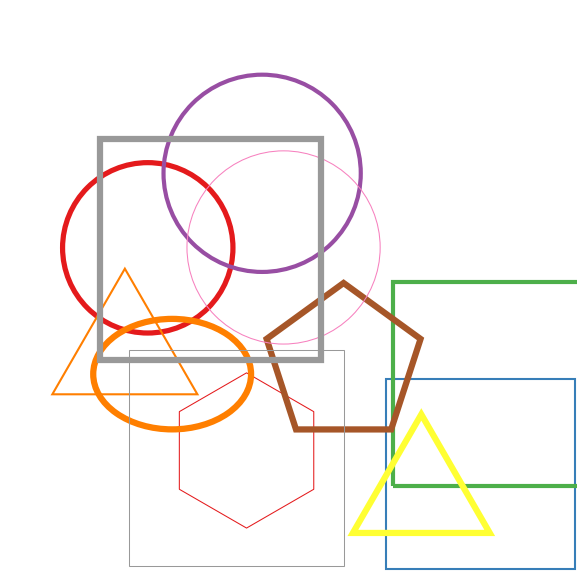[{"shape": "circle", "thickness": 2.5, "radius": 0.74, "center": [0.256, 0.57]}, {"shape": "hexagon", "thickness": 0.5, "radius": 0.67, "center": [0.427, 0.219]}, {"shape": "square", "thickness": 1, "radius": 0.82, "center": [0.832, 0.178]}, {"shape": "square", "thickness": 2, "radius": 0.89, "center": [0.858, 0.334]}, {"shape": "circle", "thickness": 2, "radius": 0.85, "center": [0.454, 0.699]}, {"shape": "oval", "thickness": 3, "radius": 0.68, "center": [0.298, 0.351]}, {"shape": "triangle", "thickness": 1, "radius": 0.73, "center": [0.216, 0.389]}, {"shape": "triangle", "thickness": 3, "radius": 0.68, "center": [0.73, 0.145]}, {"shape": "pentagon", "thickness": 3, "radius": 0.7, "center": [0.595, 0.369]}, {"shape": "circle", "thickness": 0.5, "radius": 0.84, "center": [0.491, 0.571]}, {"shape": "square", "thickness": 0.5, "radius": 0.93, "center": [0.41, 0.206]}, {"shape": "square", "thickness": 3, "radius": 0.96, "center": [0.364, 0.568]}]